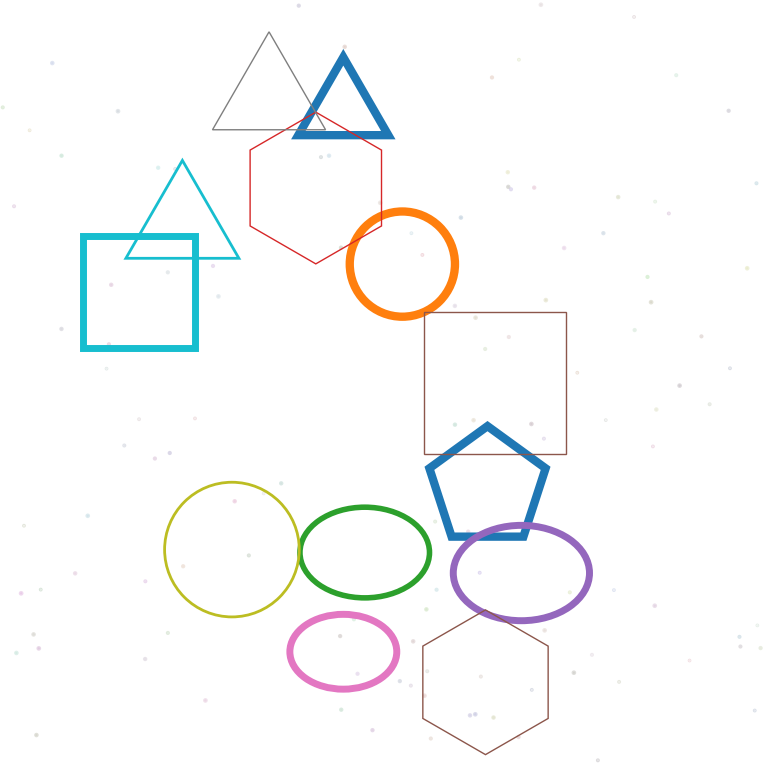[{"shape": "pentagon", "thickness": 3, "radius": 0.4, "center": [0.633, 0.367]}, {"shape": "triangle", "thickness": 3, "radius": 0.34, "center": [0.446, 0.858]}, {"shape": "circle", "thickness": 3, "radius": 0.34, "center": [0.523, 0.657]}, {"shape": "oval", "thickness": 2, "radius": 0.42, "center": [0.474, 0.282]}, {"shape": "hexagon", "thickness": 0.5, "radius": 0.49, "center": [0.41, 0.756]}, {"shape": "oval", "thickness": 2.5, "radius": 0.44, "center": [0.677, 0.256]}, {"shape": "square", "thickness": 0.5, "radius": 0.46, "center": [0.643, 0.503]}, {"shape": "hexagon", "thickness": 0.5, "radius": 0.47, "center": [0.631, 0.114]}, {"shape": "oval", "thickness": 2.5, "radius": 0.35, "center": [0.446, 0.154]}, {"shape": "triangle", "thickness": 0.5, "radius": 0.42, "center": [0.349, 0.874]}, {"shape": "circle", "thickness": 1, "radius": 0.44, "center": [0.301, 0.286]}, {"shape": "square", "thickness": 2.5, "radius": 0.36, "center": [0.181, 0.621]}, {"shape": "triangle", "thickness": 1, "radius": 0.42, "center": [0.237, 0.707]}]